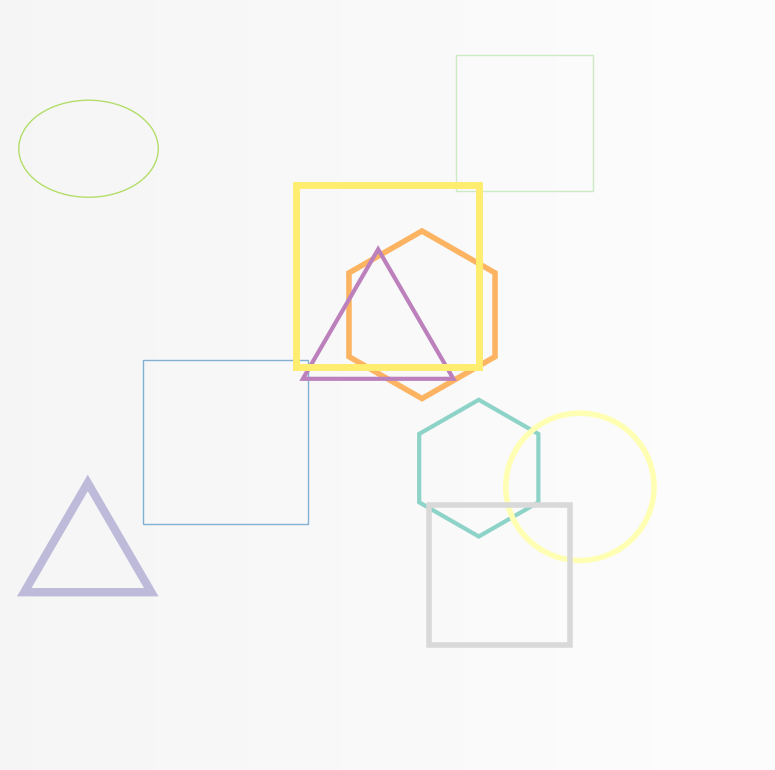[{"shape": "hexagon", "thickness": 1.5, "radius": 0.44, "center": [0.618, 0.392]}, {"shape": "circle", "thickness": 2, "radius": 0.48, "center": [0.748, 0.368]}, {"shape": "triangle", "thickness": 3, "radius": 0.47, "center": [0.113, 0.278]}, {"shape": "square", "thickness": 0.5, "radius": 0.53, "center": [0.291, 0.426]}, {"shape": "hexagon", "thickness": 2, "radius": 0.54, "center": [0.545, 0.591]}, {"shape": "oval", "thickness": 0.5, "radius": 0.45, "center": [0.114, 0.807]}, {"shape": "square", "thickness": 2, "radius": 0.46, "center": [0.645, 0.253]}, {"shape": "triangle", "thickness": 1.5, "radius": 0.56, "center": [0.488, 0.564]}, {"shape": "square", "thickness": 0.5, "radius": 0.44, "center": [0.677, 0.841]}, {"shape": "square", "thickness": 2.5, "radius": 0.59, "center": [0.5, 0.641]}]